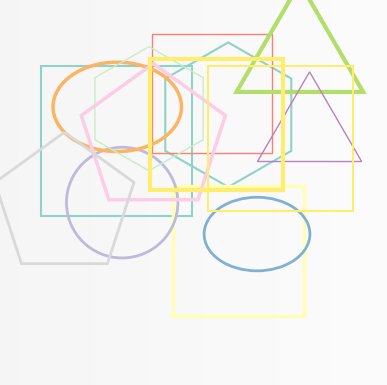[{"shape": "hexagon", "thickness": 1.5, "radius": 0.94, "center": [0.589, 0.702]}, {"shape": "square", "thickness": 1.5, "radius": 0.98, "center": [0.301, 0.633]}, {"shape": "square", "thickness": 2.5, "radius": 0.84, "center": [0.616, 0.349]}, {"shape": "circle", "thickness": 2, "radius": 0.72, "center": [0.315, 0.474]}, {"shape": "square", "thickness": 1, "radius": 0.78, "center": [0.547, 0.757]}, {"shape": "oval", "thickness": 2, "radius": 0.68, "center": [0.663, 0.392]}, {"shape": "oval", "thickness": 2.5, "radius": 0.83, "center": [0.303, 0.722]}, {"shape": "triangle", "thickness": 3, "radius": 0.94, "center": [0.774, 0.856]}, {"shape": "pentagon", "thickness": 2.5, "radius": 0.98, "center": [0.396, 0.64]}, {"shape": "pentagon", "thickness": 2, "radius": 0.94, "center": [0.166, 0.468]}, {"shape": "triangle", "thickness": 1, "radius": 0.78, "center": [0.799, 0.658]}, {"shape": "hexagon", "thickness": 1, "radius": 0.81, "center": [0.385, 0.718]}, {"shape": "square", "thickness": 3, "radius": 0.85, "center": [0.559, 0.676]}, {"shape": "square", "thickness": 1.5, "radius": 0.94, "center": [0.724, 0.64]}]